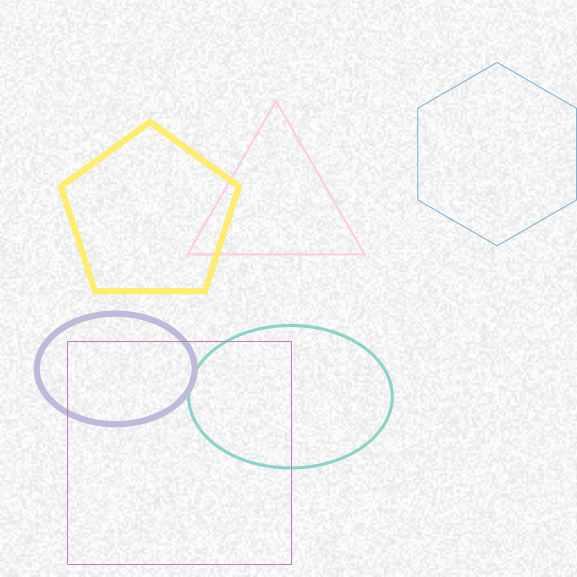[{"shape": "oval", "thickness": 1.5, "radius": 0.88, "center": [0.503, 0.312]}, {"shape": "oval", "thickness": 3, "radius": 0.68, "center": [0.2, 0.36]}, {"shape": "hexagon", "thickness": 0.5, "radius": 0.79, "center": [0.861, 0.732]}, {"shape": "triangle", "thickness": 1, "radius": 0.89, "center": [0.478, 0.647]}, {"shape": "square", "thickness": 0.5, "radius": 0.97, "center": [0.31, 0.216]}, {"shape": "pentagon", "thickness": 3, "radius": 0.81, "center": [0.26, 0.626]}]